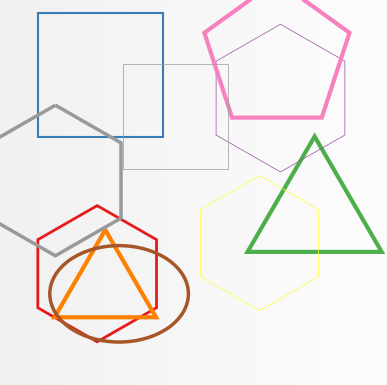[{"shape": "hexagon", "thickness": 2, "radius": 0.88, "center": [0.251, 0.289]}, {"shape": "square", "thickness": 1.5, "radius": 0.8, "center": [0.259, 0.805]}, {"shape": "triangle", "thickness": 3, "radius": 1.0, "center": [0.812, 0.446]}, {"shape": "hexagon", "thickness": 0.5, "radius": 0.96, "center": [0.724, 0.745]}, {"shape": "triangle", "thickness": 3, "radius": 0.76, "center": [0.272, 0.252]}, {"shape": "hexagon", "thickness": 0.5, "radius": 0.88, "center": [0.67, 0.369]}, {"shape": "oval", "thickness": 2.5, "radius": 0.89, "center": [0.307, 0.237]}, {"shape": "pentagon", "thickness": 3, "radius": 0.98, "center": [0.715, 0.854]}, {"shape": "square", "thickness": 0.5, "radius": 0.68, "center": [0.453, 0.698]}, {"shape": "hexagon", "thickness": 2.5, "radius": 0.98, "center": [0.143, 0.531]}]